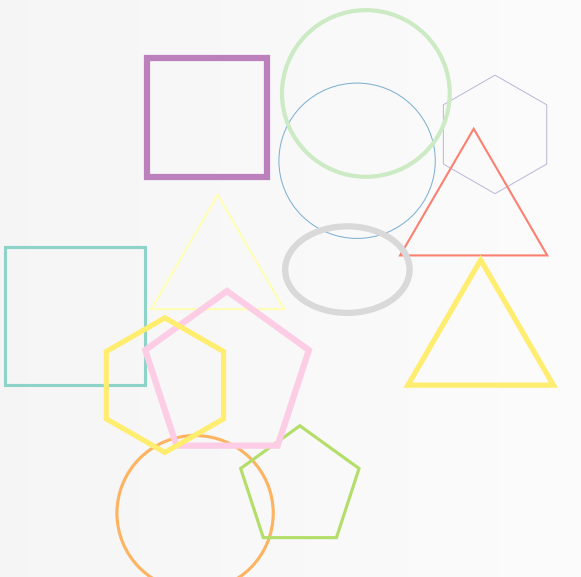[{"shape": "square", "thickness": 1.5, "radius": 0.6, "center": [0.129, 0.452]}, {"shape": "triangle", "thickness": 1, "radius": 0.66, "center": [0.375, 0.53]}, {"shape": "hexagon", "thickness": 0.5, "radius": 0.51, "center": [0.852, 0.766]}, {"shape": "triangle", "thickness": 1, "radius": 0.73, "center": [0.815, 0.63]}, {"shape": "circle", "thickness": 0.5, "radius": 0.67, "center": [0.614, 0.721]}, {"shape": "circle", "thickness": 1.5, "radius": 0.67, "center": [0.336, 0.11]}, {"shape": "pentagon", "thickness": 1.5, "radius": 0.54, "center": [0.516, 0.155]}, {"shape": "pentagon", "thickness": 3, "radius": 0.74, "center": [0.391, 0.347]}, {"shape": "oval", "thickness": 3, "radius": 0.54, "center": [0.598, 0.532]}, {"shape": "square", "thickness": 3, "radius": 0.52, "center": [0.356, 0.796]}, {"shape": "circle", "thickness": 2, "radius": 0.72, "center": [0.629, 0.837]}, {"shape": "triangle", "thickness": 2.5, "radius": 0.72, "center": [0.827, 0.404]}, {"shape": "hexagon", "thickness": 2.5, "radius": 0.58, "center": [0.284, 0.332]}]